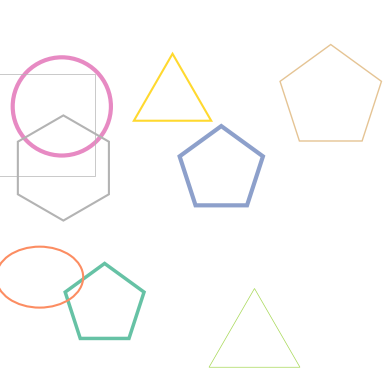[{"shape": "pentagon", "thickness": 2.5, "radius": 0.54, "center": [0.272, 0.208]}, {"shape": "oval", "thickness": 1.5, "radius": 0.57, "center": [0.103, 0.28]}, {"shape": "pentagon", "thickness": 3, "radius": 0.57, "center": [0.575, 0.559]}, {"shape": "circle", "thickness": 3, "radius": 0.64, "center": [0.161, 0.724]}, {"shape": "triangle", "thickness": 0.5, "radius": 0.68, "center": [0.661, 0.114]}, {"shape": "triangle", "thickness": 1.5, "radius": 0.58, "center": [0.448, 0.744]}, {"shape": "pentagon", "thickness": 1, "radius": 0.69, "center": [0.859, 0.746]}, {"shape": "square", "thickness": 0.5, "radius": 0.66, "center": [0.116, 0.675]}, {"shape": "hexagon", "thickness": 1.5, "radius": 0.68, "center": [0.165, 0.564]}]